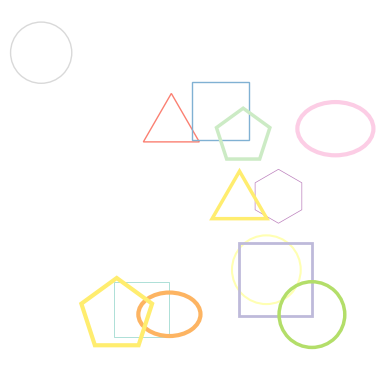[{"shape": "square", "thickness": 0.5, "radius": 0.36, "center": [0.368, 0.197]}, {"shape": "circle", "thickness": 1.5, "radius": 0.45, "center": [0.692, 0.299]}, {"shape": "square", "thickness": 2, "radius": 0.47, "center": [0.715, 0.273]}, {"shape": "triangle", "thickness": 1, "radius": 0.42, "center": [0.445, 0.673]}, {"shape": "square", "thickness": 1, "radius": 0.37, "center": [0.573, 0.712]}, {"shape": "oval", "thickness": 3, "radius": 0.4, "center": [0.44, 0.184]}, {"shape": "circle", "thickness": 2.5, "radius": 0.43, "center": [0.81, 0.183]}, {"shape": "oval", "thickness": 3, "radius": 0.49, "center": [0.871, 0.666]}, {"shape": "circle", "thickness": 1, "radius": 0.4, "center": [0.107, 0.863]}, {"shape": "hexagon", "thickness": 0.5, "radius": 0.35, "center": [0.723, 0.49]}, {"shape": "pentagon", "thickness": 2.5, "radius": 0.36, "center": [0.632, 0.646]}, {"shape": "pentagon", "thickness": 3, "radius": 0.48, "center": [0.303, 0.181]}, {"shape": "triangle", "thickness": 2.5, "radius": 0.41, "center": [0.622, 0.473]}]